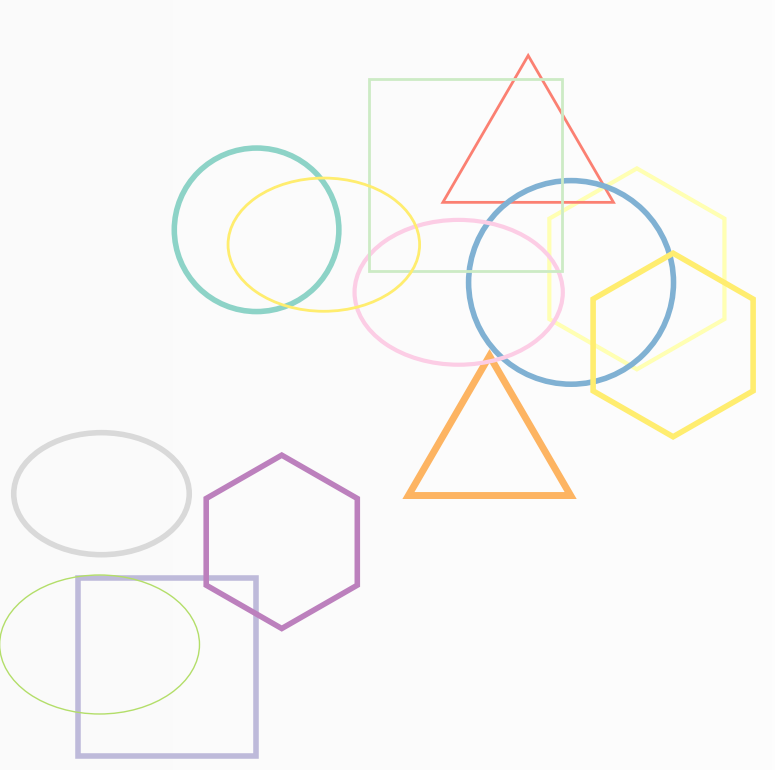[{"shape": "circle", "thickness": 2, "radius": 0.53, "center": [0.331, 0.702]}, {"shape": "hexagon", "thickness": 1.5, "radius": 0.65, "center": [0.822, 0.651]}, {"shape": "square", "thickness": 2, "radius": 0.57, "center": [0.215, 0.134]}, {"shape": "triangle", "thickness": 1, "radius": 0.64, "center": [0.682, 0.801]}, {"shape": "circle", "thickness": 2, "radius": 0.66, "center": [0.737, 0.633]}, {"shape": "triangle", "thickness": 2.5, "radius": 0.6, "center": [0.632, 0.417]}, {"shape": "oval", "thickness": 0.5, "radius": 0.64, "center": [0.128, 0.163]}, {"shape": "oval", "thickness": 1.5, "radius": 0.67, "center": [0.592, 0.62]}, {"shape": "oval", "thickness": 2, "radius": 0.57, "center": [0.131, 0.359]}, {"shape": "hexagon", "thickness": 2, "radius": 0.56, "center": [0.364, 0.296]}, {"shape": "square", "thickness": 1, "radius": 0.62, "center": [0.6, 0.773]}, {"shape": "oval", "thickness": 1, "radius": 0.62, "center": [0.418, 0.682]}, {"shape": "hexagon", "thickness": 2, "radius": 0.6, "center": [0.869, 0.552]}]